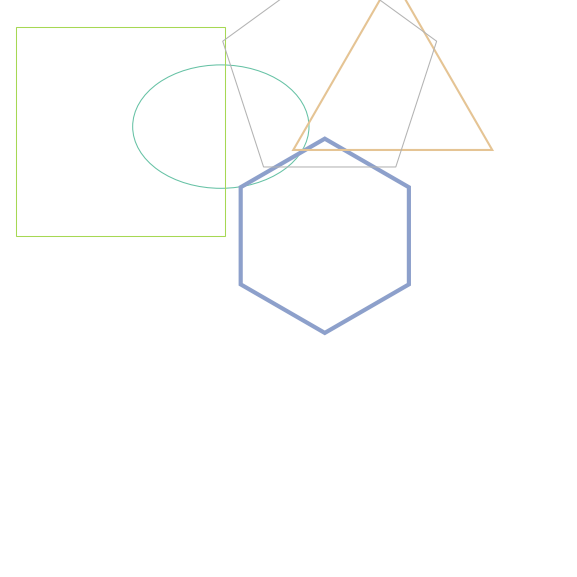[{"shape": "oval", "thickness": 0.5, "radius": 0.76, "center": [0.382, 0.78]}, {"shape": "hexagon", "thickness": 2, "radius": 0.84, "center": [0.562, 0.591]}, {"shape": "square", "thickness": 0.5, "radius": 0.9, "center": [0.208, 0.771]}, {"shape": "triangle", "thickness": 1, "radius": 0.99, "center": [0.68, 0.839]}, {"shape": "pentagon", "thickness": 0.5, "radius": 0.97, "center": [0.571, 0.868]}]